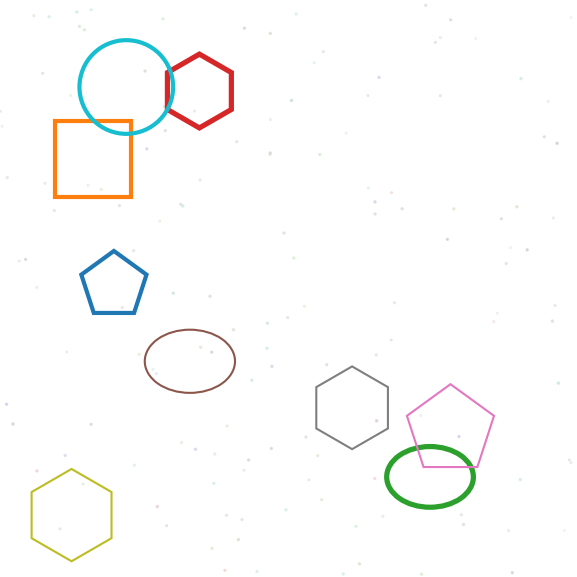[{"shape": "pentagon", "thickness": 2, "radius": 0.3, "center": [0.197, 0.505]}, {"shape": "square", "thickness": 2, "radius": 0.33, "center": [0.161, 0.724]}, {"shape": "oval", "thickness": 2.5, "radius": 0.38, "center": [0.745, 0.173]}, {"shape": "hexagon", "thickness": 2.5, "radius": 0.32, "center": [0.345, 0.842]}, {"shape": "oval", "thickness": 1, "radius": 0.39, "center": [0.329, 0.374]}, {"shape": "pentagon", "thickness": 1, "radius": 0.4, "center": [0.78, 0.255]}, {"shape": "hexagon", "thickness": 1, "radius": 0.36, "center": [0.61, 0.293]}, {"shape": "hexagon", "thickness": 1, "radius": 0.4, "center": [0.124, 0.107]}, {"shape": "circle", "thickness": 2, "radius": 0.41, "center": [0.219, 0.848]}]